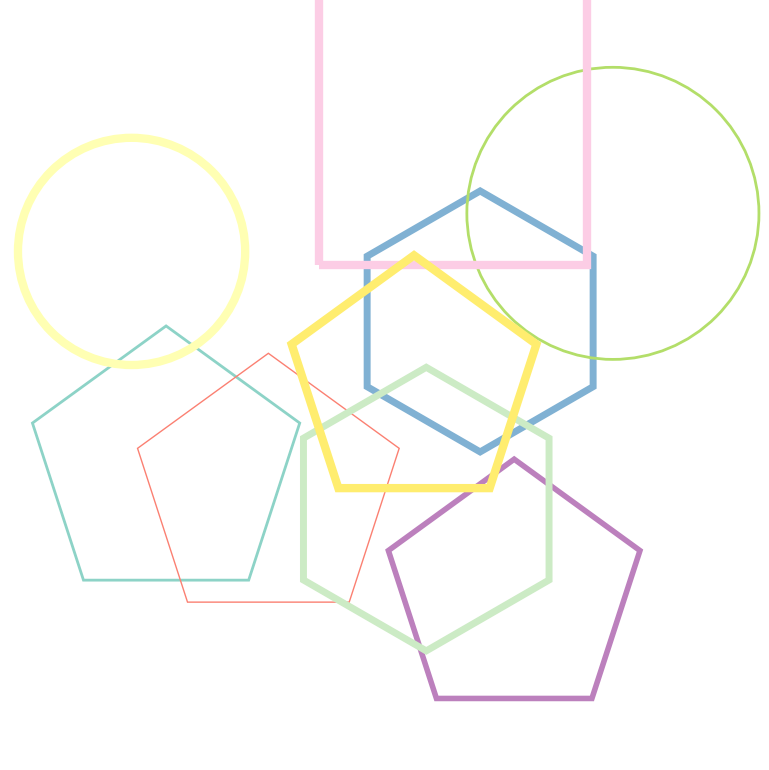[{"shape": "pentagon", "thickness": 1, "radius": 0.91, "center": [0.216, 0.394]}, {"shape": "circle", "thickness": 3, "radius": 0.74, "center": [0.171, 0.673]}, {"shape": "pentagon", "thickness": 0.5, "radius": 0.89, "center": [0.349, 0.363]}, {"shape": "hexagon", "thickness": 2.5, "radius": 0.85, "center": [0.624, 0.583]}, {"shape": "circle", "thickness": 1, "radius": 0.95, "center": [0.796, 0.723]}, {"shape": "square", "thickness": 3, "radius": 0.87, "center": [0.588, 0.83]}, {"shape": "pentagon", "thickness": 2, "radius": 0.86, "center": [0.668, 0.232]}, {"shape": "hexagon", "thickness": 2.5, "radius": 0.92, "center": [0.554, 0.339]}, {"shape": "pentagon", "thickness": 3, "radius": 0.84, "center": [0.538, 0.501]}]